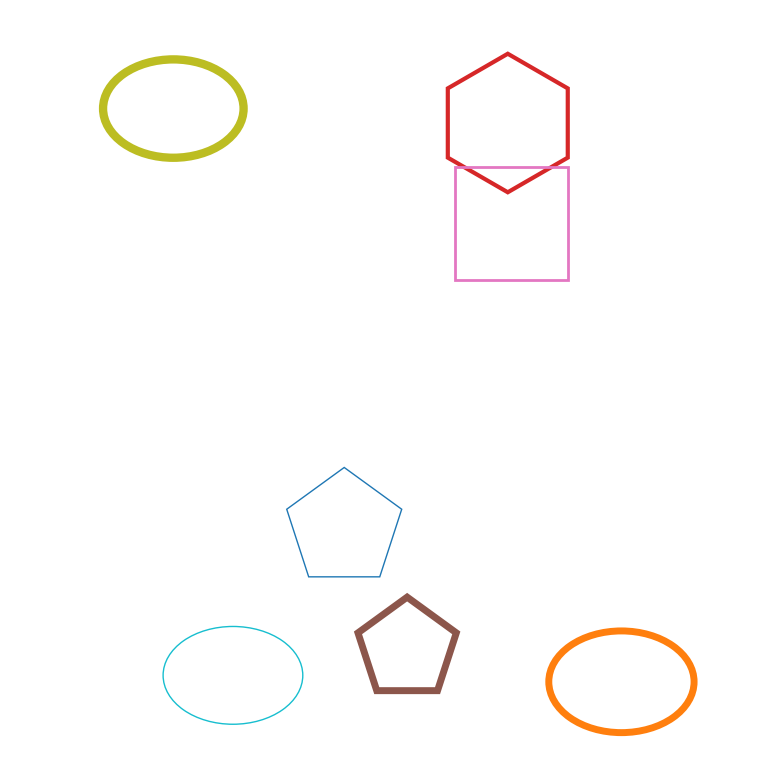[{"shape": "pentagon", "thickness": 0.5, "radius": 0.39, "center": [0.447, 0.314]}, {"shape": "oval", "thickness": 2.5, "radius": 0.47, "center": [0.807, 0.115]}, {"shape": "hexagon", "thickness": 1.5, "radius": 0.45, "center": [0.659, 0.84]}, {"shape": "pentagon", "thickness": 2.5, "radius": 0.34, "center": [0.529, 0.157]}, {"shape": "square", "thickness": 1, "radius": 0.37, "center": [0.664, 0.709]}, {"shape": "oval", "thickness": 3, "radius": 0.46, "center": [0.225, 0.859]}, {"shape": "oval", "thickness": 0.5, "radius": 0.45, "center": [0.303, 0.123]}]